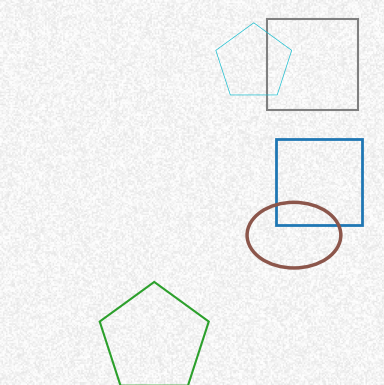[{"shape": "square", "thickness": 2, "radius": 0.56, "center": [0.829, 0.528]}, {"shape": "pentagon", "thickness": 1.5, "radius": 0.74, "center": [0.401, 0.119]}, {"shape": "oval", "thickness": 2.5, "radius": 0.61, "center": [0.764, 0.389]}, {"shape": "square", "thickness": 1.5, "radius": 0.59, "center": [0.812, 0.833]}, {"shape": "pentagon", "thickness": 0.5, "radius": 0.52, "center": [0.659, 0.837]}]